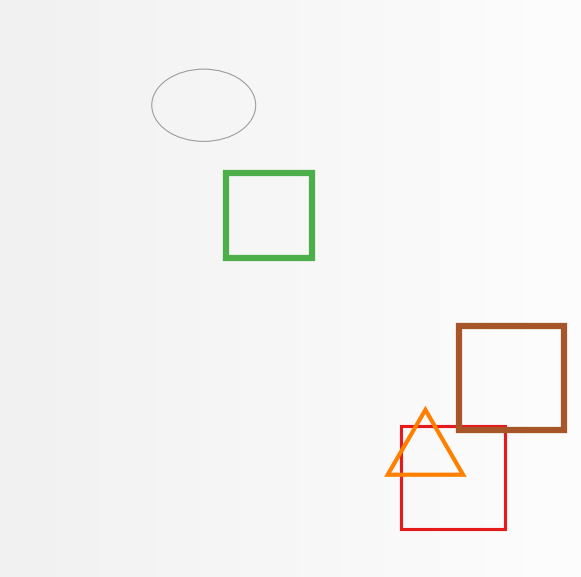[{"shape": "square", "thickness": 1.5, "radius": 0.45, "center": [0.779, 0.172]}, {"shape": "square", "thickness": 3, "radius": 0.37, "center": [0.462, 0.626]}, {"shape": "triangle", "thickness": 2, "radius": 0.37, "center": [0.732, 0.215]}, {"shape": "square", "thickness": 3, "radius": 0.45, "center": [0.879, 0.345]}, {"shape": "oval", "thickness": 0.5, "radius": 0.45, "center": [0.35, 0.817]}]